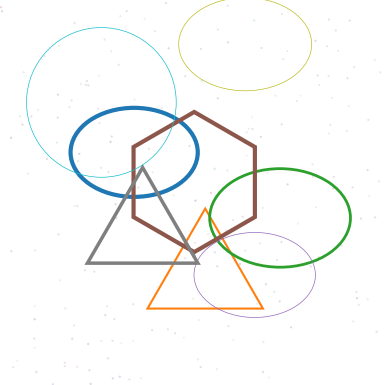[{"shape": "oval", "thickness": 3, "radius": 0.83, "center": [0.348, 0.604]}, {"shape": "triangle", "thickness": 1.5, "radius": 0.87, "center": [0.533, 0.285]}, {"shape": "oval", "thickness": 2, "radius": 0.91, "center": [0.727, 0.434]}, {"shape": "oval", "thickness": 0.5, "radius": 0.79, "center": [0.662, 0.286]}, {"shape": "hexagon", "thickness": 3, "radius": 0.91, "center": [0.504, 0.527]}, {"shape": "triangle", "thickness": 2.5, "radius": 0.83, "center": [0.37, 0.399]}, {"shape": "oval", "thickness": 0.5, "radius": 0.86, "center": [0.637, 0.885]}, {"shape": "circle", "thickness": 0.5, "radius": 0.97, "center": [0.263, 0.734]}]